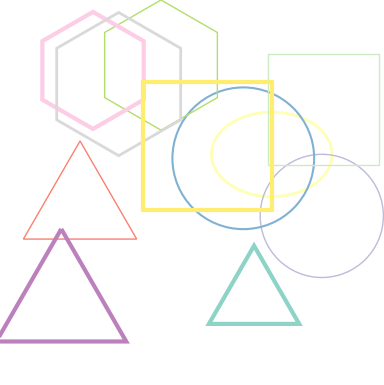[{"shape": "triangle", "thickness": 3, "radius": 0.68, "center": [0.66, 0.226]}, {"shape": "oval", "thickness": 2, "radius": 0.78, "center": [0.706, 0.599]}, {"shape": "circle", "thickness": 1, "radius": 0.8, "center": [0.836, 0.439]}, {"shape": "triangle", "thickness": 1, "radius": 0.85, "center": [0.208, 0.464]}, {"shape": "circle", "thickness": 1.5, "radius": 0.92, "center": [0.632, 0.589]}, {"shape": "hexagon", "thickness": 1, "radius": 0.85, "center": [0.418, 0.831]}, {"shape": "hexagon", "thickness": 3, "radius": 0.76, "center": [0.242, 0.817]}, {"shape": "hexagon", "thickness": 2, "radius": 0.93, "center": [0.308, 0.782]}, {"shape": "triangle", "thickness": 3, "radius": 0.97, "center": [0.159, 0.21]}, {"shape": "square", "thickness": 1, "radius": 0.72, "center": [0.84, 0.715]}, {"shape": "square", "thickness": 3, "radius": 0.83, "center": [0.539, 0.62]}]